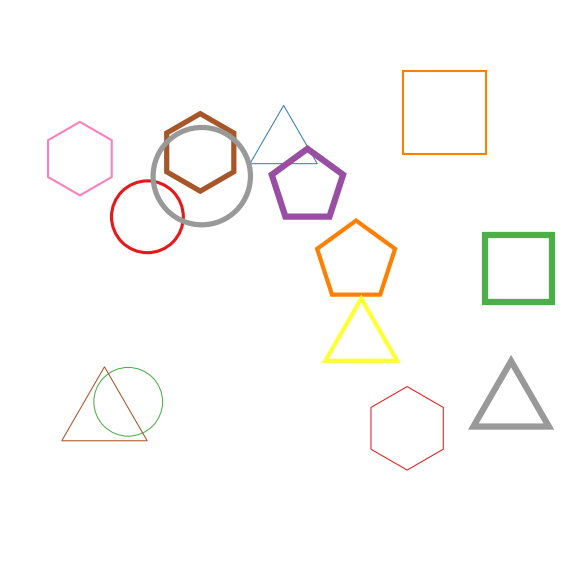[{"shape": "hexagon", "thickness": 0.5, "radius": 0.36, "center": [0.705, 0.257]}, {"shape": "circle", "thickness": 1.5, "radius": 0.31, "center": [0.255, 0.624]}, {"shape": "triangle", "thickness": 0.5, "radius": 0.34, "center": [0.491, 0.749]}, {"shape": "circle", "thickness": 0.5, "radius": 0.3, "center": [0.222, 0.303]}, {"shape": "square", "thickness": 3, "radius": 0.29, "center": [0.897, 0.535]}, {"shape": "pentagon", "thickness": 3, "radius": 0.32, "center": [0.532, 0.677]}, {"shape": "square", "thickness": 1, "radius": 0.36, "center": [0.77, 0.804]}, {"shape": "pentagon", "thickness": 2, "radius": 0.35, "center": [0.617, 0.546]}, {"shape": "triangle", "thickness": 2, "radius": 0.36, "center": [0.625, 0.41]}, {"shape": "hexagon", "thickness": 2.5, "radius": 0.34, "center": [0.347, 0.735]}, {"shape": "triangle", "thickness": 0.5, "radius": 0.43, "center": [0.181, 0.279]}, {"shape": "hexagon", "thickness": 1, "radius": 0.32, "center": [0.138, 0.724]}, {"shape": "circle", "thickness": 2.5, "radius": 0.42, "center": [0.349, 0.694]}, {"shape": "triangle", "thickness": 3, "radius": 0.38, "center": [0.885, 0.298]}]